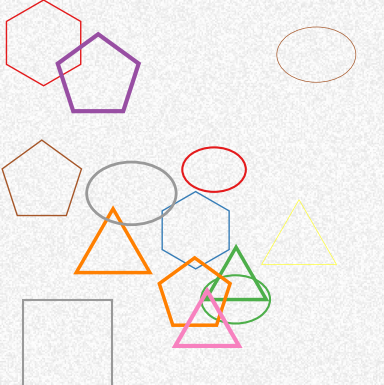[{"shape": "oval", "thickness": 1.5, "radius": 0.41, "center": [0.556, 0.559]}, {"shape": "hexagon", "thickness": 1, "radius": 0.56, "center": [0.113, 0.889]}, {"shape": "hexagon", "thickness": 1, "radius": 0.5, "center": [0.508, 0.402]}, {"shape": "oval", "thickness": 1.5, "radius": 0.45, "center": [0.612, 0.222]}, {"shape": "triangle", "thickness": 2.5, "radius": 0.45, "center": [0.613, 0.267]}, {"shape": "pentagon", "thickness": 3, "radius": 0.55, "center": [0.255, 0.801]}, {"shape": "pentagon", "thickness": 2.5, "radius": 0.48, "center": [0.506, 0.234]}, {"shape": "triangle", "thickness": 2.5, "radius": 0.55, "center": [0.294, 0.347]}, {"shape": "triangle", "thickness": 0.5, "radius": 0.56, "center": [0.777, 0.369]}, {"shape": "pentagon", "thickness": 1, "radius": 0.54, "center": [0.109, 0.528]}, {"shape": "oval", "thickness": 0.5, "radius": 0.51, "center": [0.822, 0.858]}, {"shape": "triangle", "thickness": 3, "radius": 0.48, "center": [0.538, 0.149]}, {"shape": "oval", "thickness": 2, "radius": 0.58, "center": [0.341, 0.498]}, {"shape": "square", "thickness": 1.5, "radius": 0.58, "center": [0.174, 0.104]}]